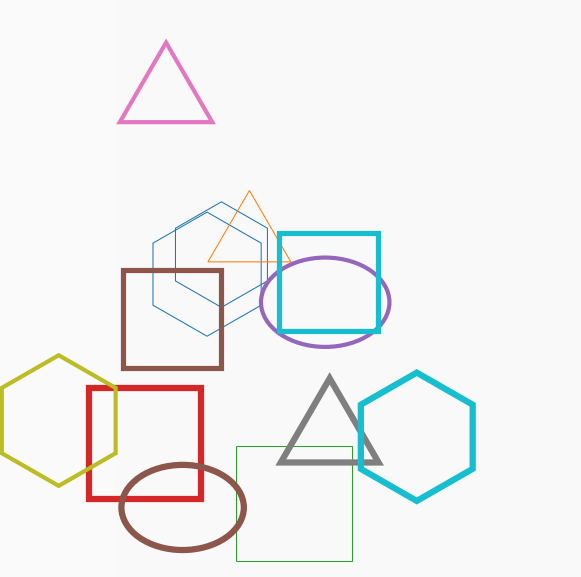[{"shape": "hexagon", "thickness": 0.5, "radius": 0.46, "center": [0.381, 0.558]}, {"shape": "hexagon", "thickness": 0.5, "radius": 0.54, "center": [0.356, 0.524]}, {"shape": "triangle", "thickness": 0.5, "radius": 0.41, "center": [0.429, 0.587]}, {"shape": "square", "thickness": 0.5, "radius": 0.5, "center": [0.506, 0.128]}, {"shape": "square", "thickness": 3, "radius": 0.48, "center": [0.249, 0.231]}, {"shape": "oval", "thickness": 2, "radius": 0.55, "center": [0.56, 0.476]}, {"shape": "oval", "thickness": 3, "radius": 0.53, "center": [0.314, 0.12]}, {"shape": "square", "thickness": 2.5, "radius": 0.42, "center": [0.296, 0.446]}, {"shape": "triangle", "thickness": 2, "radius": 0.46, "center": [0.286, 0.834]}, {"shape": "triangle", "thickness": 3, "radius": 0.49, "center": [0.567, 0.247]}, {"shape": "hexagon", "thickness": 2, "radius": 0.57, "center": [0.101, 0.271]}, {"shape": "square", "thickness": 2.5, "radius": 0.42, "center": [0.565, 0.511]}, {"shape": "hexagon", "thickness": 3, "radius": 0.56, "center": [0.717, 0.243]}]